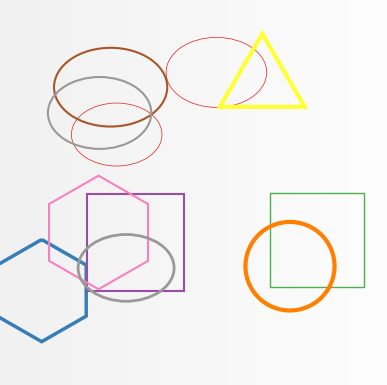[{"shape": "oval", "thickness": 0.5, "radius": 0.65, "center": [0.558, 0.812]}, {"shape": "oval", "thickness": 0.5, "radius": 0.58, "center": [0.301, 0.651]}, {"shape": "hexagon", "thickness": 2.5, "radius": 0.66, "center": [0.108, 0.245]}, {"shape": "square", "thickness": 1, "radius": 0.61, "center": [0.818, 0.377]}, {"shape": "square", "thickness": 1.5, "radius": 0.63, "center": [0.35, 0.37]}, {"shape": "circle", "thickness": 3, "radius": 0.57, "center": [0.748, 0.309]}, {"shape": "triangle", "thickness": 3, "radius": 0.63, "center": [0.677, 0.786]}, {"shape": "oval", "thickness": 1.5, "radius": 0.73, "center": [0.286, 0.774]}, {"shape": "hexagon", "thickness": 1.5, "radius": 0.74, "center": [0.254, 0.396]}, {"shape": "oval", "thickness": 1.5, "radius": 0.67, "center": [0.257, 0.707]}, {"shape": "oval", "thickness": 2, "radius": 0.62, "center": [0.325, 0.304]}]